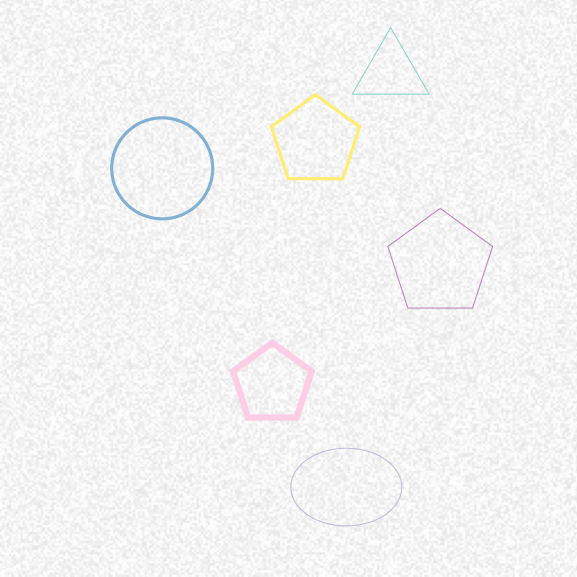[{"shape": "triangle", "thickness": 0.5, "radius": 0.38, "center": [0.677, 0.875]}, {"shape": "oval", "thickness": 0.5, "radius": 0.48, "center": [0.6, 0.156]}, {"shape": "circle", "thickness": 1.5, "radius": 0.44, "center": [0.281, 0.708]}, {"shape": "pentagon", "thickness": 3, "radius": 0.36, "center": [0.472, 0.334]}, {"shape": "pentagon", "thickness": 0.5, "radius": 0.48, "center": [0.762, 0.543]}, {"shape": "pentagon", "thickness": 1.5, "radius": 0.4, "center": [0.546, 0.755]}]